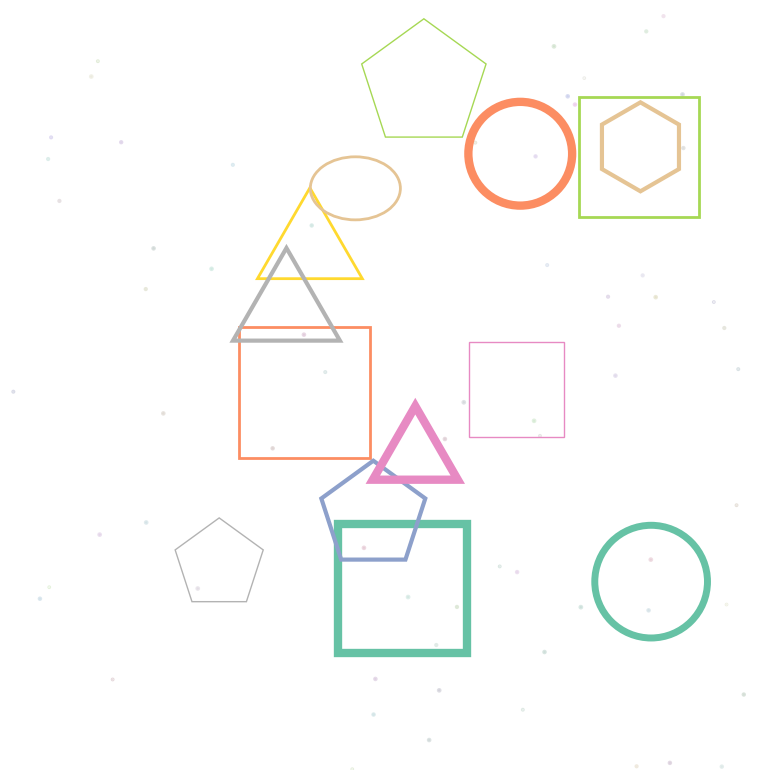[{"shape": "square", "thickness": 3, "radius": 0.42, "center": [0.523, 0.235]}, {"shape": "circle", "thickness": 2.5, "radius": 0.37, "center": [0.846, 0.245]}, {"shape": "circle", "thickness": 3, "radius": 0.34, "center": [0.676, 0.8]}, {"shape": "square", "thickness": 1, "radius": 0.43, "center": [0.395, 0.491]}, {"shape": "pentagon", "thickness": 1.5, "radius": 0.35, "center": [0.485, 0.331]}, {"shape": "square", "thickness": 0.5, "radius": 0.31, "center": [0.671, 0.494]}, {"shape": "triangle", "thickness": 3, "radius": 0.32, "center": [0.539, 0.409]}, {"shape": "square", "thickness": 1, "radius": 0.39, "center": [0.83, 0.796]}, {"shape": "pentagon", "thickness": 0.5, "radius": 0.42, "center": [0.55, 0.891]}, {"shape": "triangle", "thickness": 1, "radius": 0.39, "center": [0.402, 0.677]}, {"shape": "hexagon", "thickness": 1.5, "radius": 0.29, "center": [0.832, 0.809]}, {"shape": "oval", "thickness": 1, "radius": 0.29, "center": [0.462, 0.755]}, {"shape": "pentagon", "thickness": 0.5, "radius": 0.3, "center": [0.285, 0.267]}, {"shape": "triangle", "thickness": 1.5, "radius": 0.4, "center": [0.372, 0.598]}]